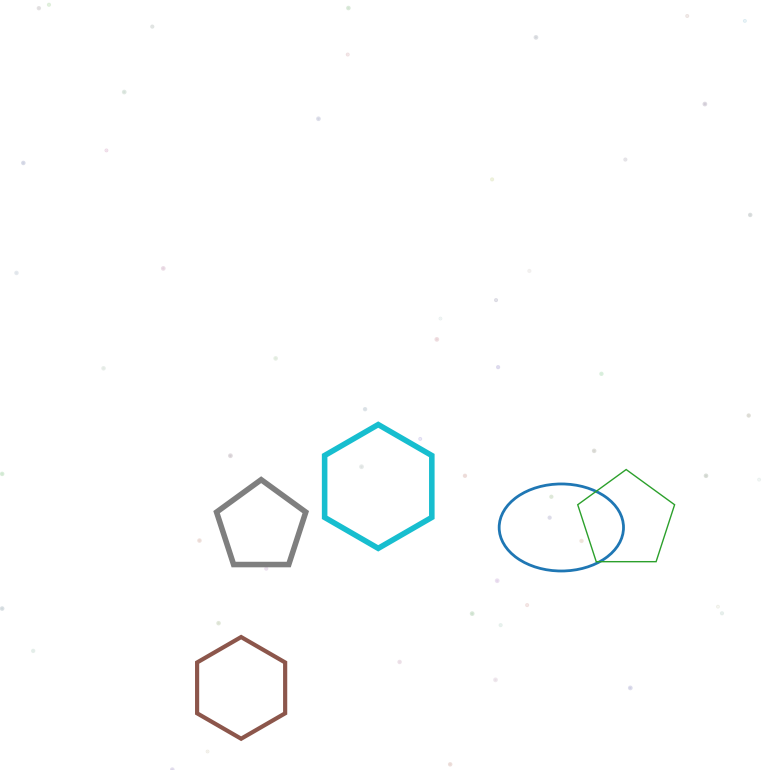[{"shape": "oval", "thickness": 1, "radius": 0.4, "center": [0.729, 0.315]}, {"shape": "pentagon", "thickness": 0.5, "radius": 0.33, "center": [0.813, 0.324]}, {"shape": "hexagon", "thickness": 1.5, "radius": 0.33, "center": [0.313, 0.107]}, {"shape": "pentagon", "thickness": 2, "radius": 0.3, "center": [0.339, 0.316]}, {"shape": "hexagon", "thickness": 2, "radius": 0.4, "center": [0.491, 0.368]}]